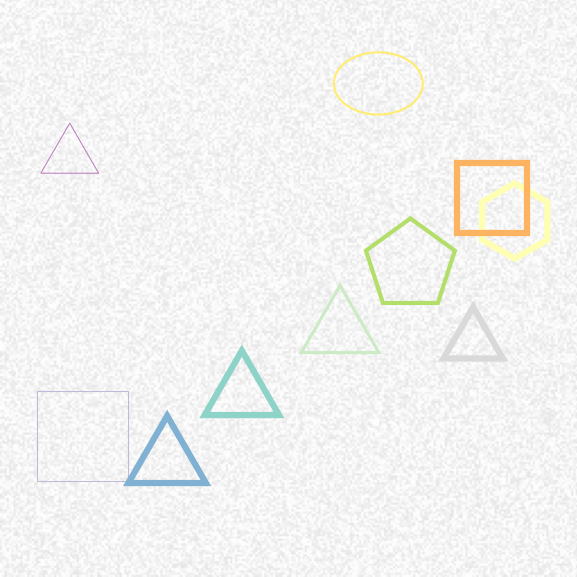[{"shape": "triangle", "thickness": 3, "radius": 0.37, "center": [0.419, 0.318]}, {"shape": "hexagon", "thickness": 3, "radius": 0.33, "center": [0.891, 0.617]}, {"shape": "square", "thickness": 0.5, "radius": 0.39, "center": [0.143, 0.244]}, {"shape": "triangle", "thickness": 3, "radius": 0.39, "center": [0.289, 0.201]}, {"shape": "square", "thickness": 3, "radius": 0.3, "center": [0.852, 0.656]}, {"shape": "pentagon", "thickness": 2, "radius": 0.4, "center": [0.711, 0.54]}, {"shape": "triangle", "thickness": 3, "radius": 0.3, "center": [0.819, 0.408]}, {"shape": "triangle", "thickness": 0.5, "radius": 0.29, "center": [0.121, 0.728]}, {"shape": "triangle", "thickness": 1.5, "radius": 0.39, "center": [0.589, 0.427]}, {"shape": "oval", "thickness": 1, "radius": 0.38, "center": [0.655, 0.855]}]